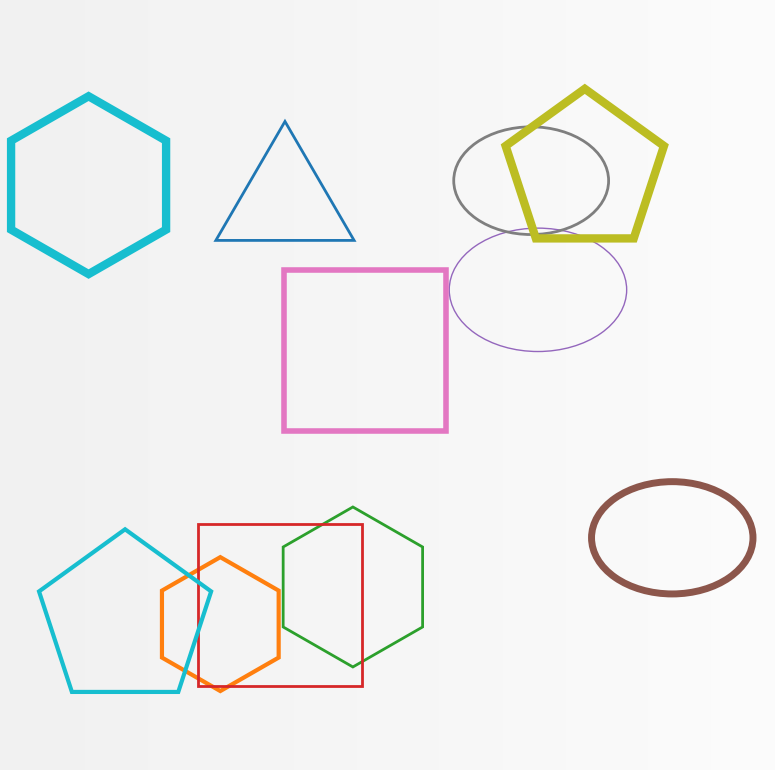[{"shape": "triangle", "thickness": 1, "radius": 0.51, "center": [0.368, 0.739]}, {"shape": "hexagon", "thickness": 1.5, "radius": 0.43, "center": [0.284, 0.189]}, {"shape": "hexagon", "thickness": 1, "radius": 0.52, "center": [0.455, 0.238]}, {"shape": "square", "thickness": 1, "radius": 0.53, "center": [0.361, 0.214]}, {"shape": "oval", "thickness": 0.5, "radius": 0.57, "center": [0.694, 0.624]}, {"shape": "oval", "thickness": 2.5, "radius": 0.52, "center": [0.867, 0.302]}, {"shape": "square", "thickness": 2, "radius": 0.52, "center": [0.471, 0.544]}, {"shape": "oval", "thickness": 1, "radius": 0.5, "center": [0.685, 0.765]}, {"shape": "pentagon", "thickness": 3, "radius": 0.54, "center": [0.755, 0.777]}, {"shape": "hexagon", "thickness": 3, "radius": 0.58, "center": [0.114, 0.76]}, {"shape": "pentagon", "thickness": 1.5, "radius": 0.58, "center": [0.161, 0.196]}]